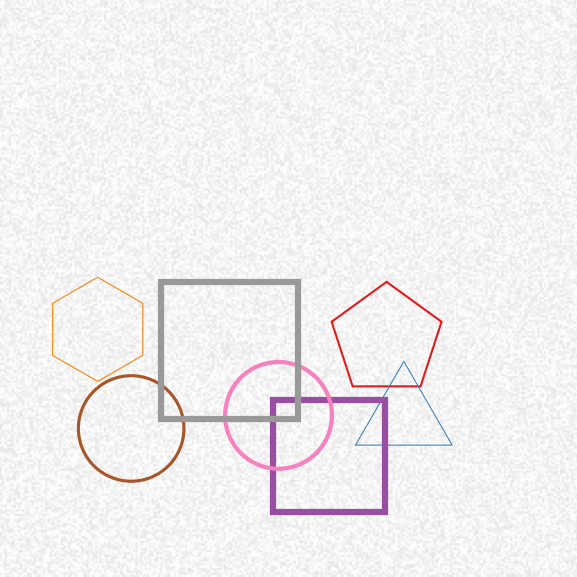[{"shape": "pentagon", "thickness": 1, "radius": 0.5, "center": [0.669, 0.411]}, {"shape": "triangle", "thickness": 0.5, "radius": 0.48, "center": [0.699, 0.277]}, {"shape": "square", "thickness": 3, "radius": 0.49, "center": [0.57, 0.21]}, {"shape": "hexagon", "thickness": 0.5, "radius": 0.45, "center": [0.169, 0.429]}, {"shape": "circle", "thickness": 1.5, "radius": 0.46, "center": [0.227, 0.257]}, {"shape": "circle", "thickness": 2, "radius": 0.46, "center": [0.482, 0.28]}, {"shape": "square", "thickness": 3, "radius": 0.59, "center": [0.398, 0.392]}]